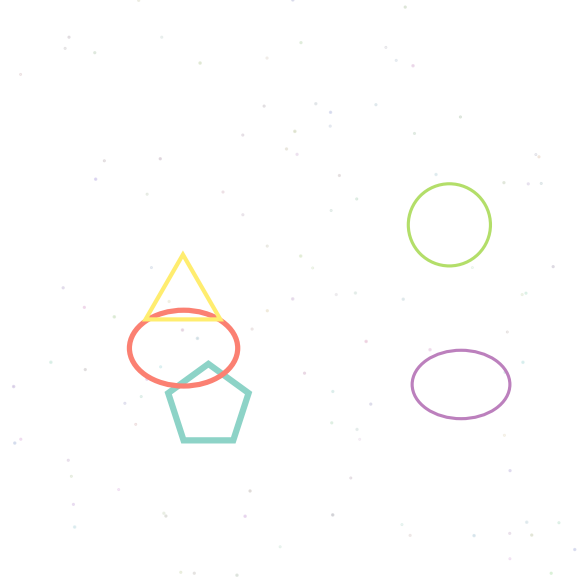[{"shape": "pentagon", "thickness": 3, "radius": 0.37, "center": [0.361, 0.296]}, {"shape": "oval", "thickness": 2.5, "radius": 0.47, "center": [0.318, 0.396]}, {"shape": "circle", "thickness": 1.5, "radius": 0.36, "center": [0.778, 0.61]}, {"shape": "oval", "thickness": 1.5, "radius": 0.42, "center": [0.798, 0.333]}, {"shape": "triangle", "thickness": 2, "radius": 0.37, "center": [0.317, 0.483]}]